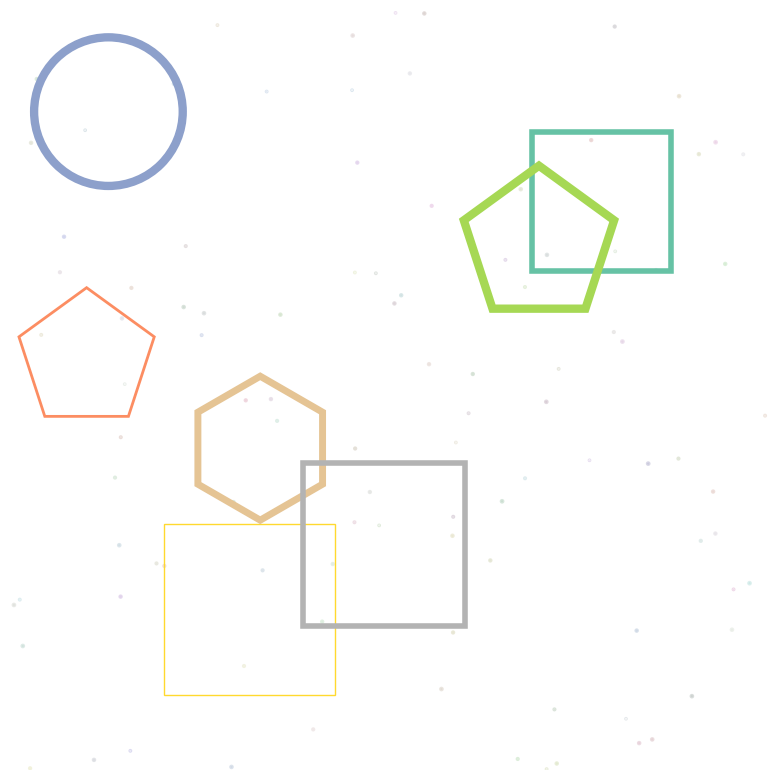[{"shape": "square", "thickness": 2, "radius": 0.45, "center": [0.781, 0.738]}, {"shape": "pentagon", "thickness": 1, "radius": 0.46, "center": [0.112, 0.534]}, {"shape": "circle", "thickness": 3, "radius": 0.48, "center": [0.141, 0.855]}, {"shape": "pentagon", "thickness": 3, "radius": 0.51, "center": [0.7, 0.682]}, {"shape": "square", "thickness": 0.5, "radius": 0.55, "center": [0.324, 0.208]}, {"shape": "hexagon", "thickness": 2.5, "radius": 0.47, "center": [0.338, 0.418]}, {"shape": "square", "thickness": 2, "radius": 0.53, "center": [0.499, 0.293]}]